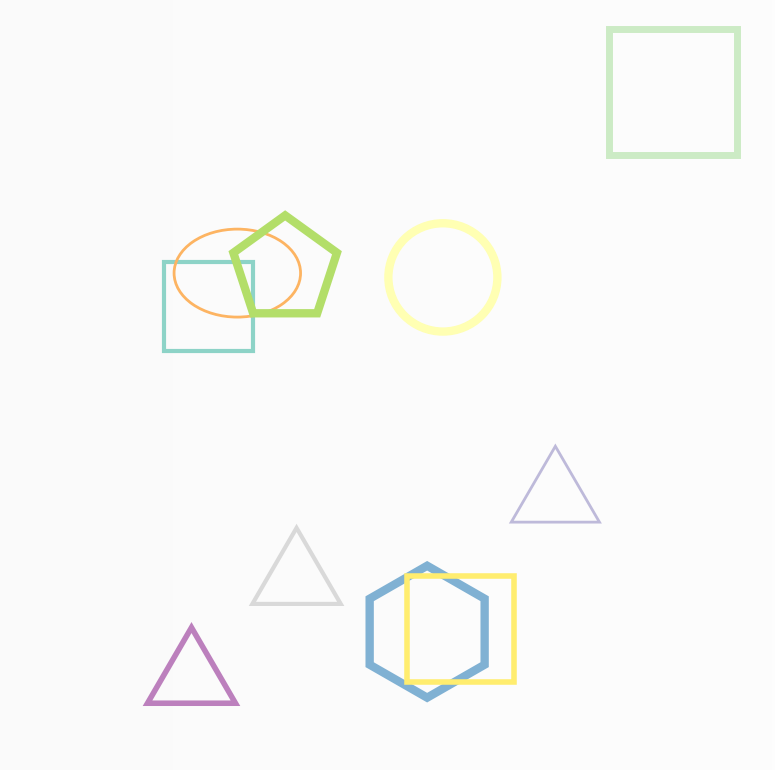[{"shape": "square", "thickness": 1.5, "radius": 0.29, "center": [0.269, 0.602]}, {"shape": "circle", "thickness": 3, "radius": 0.35, "center": [0.571, 0.64]}, {"shape": "triangle", "thickness": 1, "radius": 0.33, "center": [0.717, 0.355]}, {"shape": "hexagon", "thickness": 3, "radius": 0.43, "center": [0.551, 0.18]}, {"shape": "oval", "thickness": 1, "radius": 0.41, "center": [0.306, 0.645]}, {"shape": "pentagon", "thickness": 3, "radius": 0.35, "center": [0.368, 0.65]}, {"shape": "triangle", "thickness": 1.5, "radius": 0.33, "center": [0.383, 0.249]}, {"shape": "triangle", "thickness": 2, "radius": 0.33, "center": [0.247, 0.119]}, {"shape": "square", "thickness": 2.5, "radius": 0.41, "center": [0.868, 0.881]}, {"shape": "square", "thickness": 2, "radius": 0.34, "center": [0.594, 0.183]}]